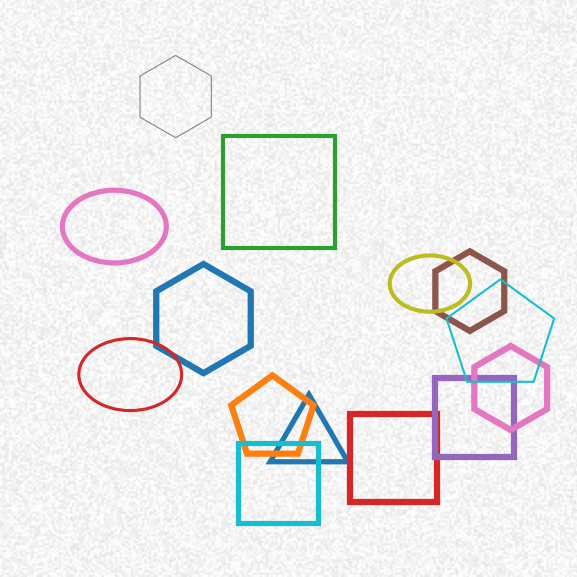[{"shape": "hexagon", "thickness": 3, "radius": 0.47, "center": [0.352, 0.447]}, {"shape": "triangle", "thickness": 2.5, "radius": 0.39, "center": [0.535, 0.238]}, {"shape": "pentagon", "thickness": 3, "radius": 0.37, "center": [0.472, 0.274]}, {"shape": "square", "thickness": 2, "radius": 0.48, "center": [0.482, 0.667]}, {"shape": "oval", "thickness": 1.5, "radius": 0.45, "center": [0.226, 0.35]}, {"shape": "square", "thickness": 3, "radius": 0.38, "center": [0.682, 0.206]}, {"shape": "square", "thickness": 3, "radius": 0.34, "center": [0.821, 0.276]}, {"shape": "hexagon", "thickness": 3, "radius": 0.34, "center": [0.814, 0.495]}, {"shape": "oval", "thickness": 2.5, "radius": 0.45, "center": [0.198, 0.607]}, {"shape": "hexagon", "thickness": 3, "radius": 0.36, "center": [0.884, 0.327]}, {"shape": "hexagon", "thickness": 0.5, "radius": 0.36, "center": [0.304, 0.832]}, {"shape": "oval", "thickness": 2, "radius": 0.35, "center": [0.744, 0.508]}, {"shape": "square", "thickness": 2.5, "radius": 0.35, "center": [0.481, 0.162]}, {"shape": "pentagon", "thickness": 1, "radius": 0.49, "center": [0.866, 0.417]}]